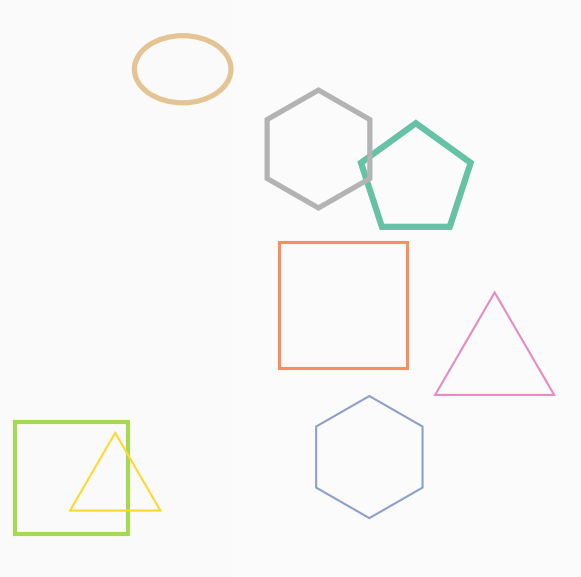[{"shape": "pentagon", "thickness": 3, "radius": 0.5, "center": [0.715, 0.687]}, {"shape": "square", "thickness": 1.5, "radius": 0.55, "center": [0.59, 0.471]}, {"shape": "hexagon", "thickness": 1, "radius": 0.53, "center": [0.635, 0.208]}, {"shape": "triangle", "thickness": 1, "radius": 0.59, "center": [0.851, 0.374]}, {"shape": "square", "thickness": 2, "radius": 0.48, "center": [0.123, 0.172]}, {"shape": "triangle", "thickness": 1, "radius": 0.45, "center": [0.198, 0.16]}, {"shape": "oval", "thickness": 2.5, "radius": 0.42, "center": [0.314, 0.879]}, {"shape": "hexagon", "thickness": 2.5, "radius": 0.51, "center": [0.548, 0.741]}]